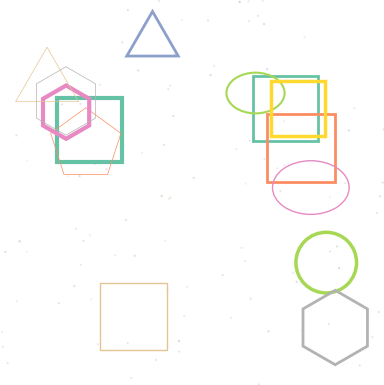[{"shape": "square", "thickness": 2, "radius": 0.42, "center": [0.741, 0.719]}, {"shape": "square", "thickness": 3, "radius": 0.42, "center": [0.233, 0.662]}, {"shape": "pentagon", "thickness": 0.5, "radius": 0.48, "center": [0.223, 0.624]}, {"shape": "square", "thickness": 2, "radius": 0.44, "center": [0.782, 0.615]}, {"shape": "triangle", "thickness": 2, "radius": 0.39, "center": [0.396, 0.893]}, {"shape": "hexagon", "thickness": 3, "radius": 0.35, "center": [0.172, 0.709]}, {"shape": "oval", "thickness": 1, "radius": 0.5, "center": [0.807, 0.513]}, {"shape": "oval", "thickness": 1.5, "radius": 0.38, "center": [0.664, 0.758]}, {"shape": "circle", "thickness": 2.5, "radius": 0.39, "center": [0.847, 0.318]}, {"shape": "square", "thickness": 2.5, "radius": 0.35, "center": [0.774, 0.719]}, {"shape": "triangle", "thickness": 0.5, "radius": 0.47, "center": [0.122, 0.783]}, {"shape": "square", "thickness": 1, "radius": 0.43, "center": [0.347, 0.178]}, {"shape": "hexagon", "thickness": 0.5, "radius": 0.44, "center": [0.171, 0.738]}, {"shape": "hexagon", "thickness": 2, "radius": 0.48, "center": [0.871, 0.149]}]